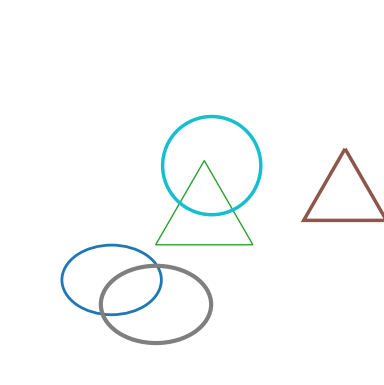[{"shape": "oval", "thickness": 2, "radius": 0.65, "center": [0.29, 0.273]}, {"shape": "triangle", "thickness": 1, "radius": 0.73, "center": [0.531, 0.437]}, {"shape": "triangle", "thickness": 2.5, "radius": 0.62, "center": [0.896, 0.49]}, {"shape": "oval", "thickness": 3, "radius": 0.72, "center": [0.405, 0.209]}, {"shape": "circle", "thickness": 2.5, "radius": 0.64, "center": [0.55, 0.57]}]